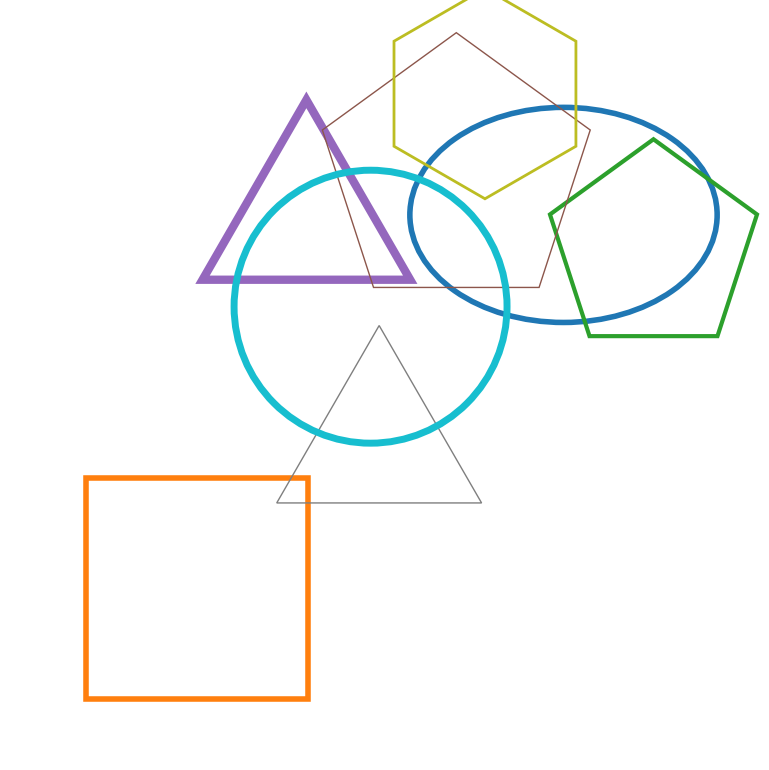[{"shape": "oval", "thickness": 2, "radius": 1.0, "center": [0.732, 0.721]}, {"shape": "square", "thickness": 2, "radius": 0.72, "center": [0.256, 0.236]}, {"shape": "pentagon", "thickness": 1.5, "radius": 0.71, "center": [0.849, 0.678]}, {"shape": "triangle", "thickness": 3, "radius": 0.78, "center": [0.398, 0.715]}, {"shape": "pentagon", "thickness": 0.5, "radius": 0.91, "center": [0.593, 0.775]}, {"shape": "triangle", "thickness": 0.5, "radius": 0.77, "center": [0.492, 0.424]}, {"shape": "hexagon", "thickness": 1, "radius": 0.68, "center": [0.63, 0.878]}, {"shape": "circle", "thickness": 2.5, "radius": 0.89, "center": [0.481, 0.602]}]